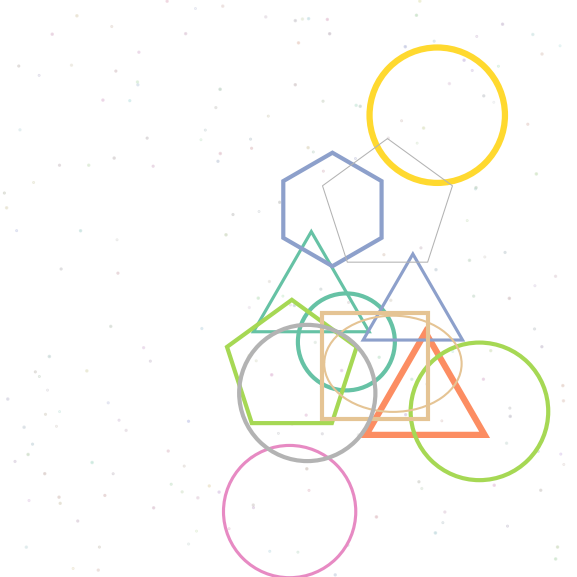[{"shape": "triangle", "thickness": 1.5, "radius": 0.58, "center": [0.539, 0.482]}, {"shape": "circle", "thickness": 2, "radius": 0.42, "center": [0.6, 0.407]}, {"shape": "triangle", "thickness": 3, "radius": 0.59, "center": [0.737, 0.305]}, {"shape": "hexagon", "thickness": 2, "radius": 0.49, "center": [0.576, 0.636]}, {"shape": "triangle", "thickness": 1.5, "radius": 0.5, "center": [0.715, 0.46]}, {"shape": "circle", "thickness": 1.5, "radius": 0.57, "center": [0.502, 0.113]}, {"shape": "circle", "thickness": 2, "radius": 0.6, "center": [0.83, 0.287]}, {"shape": "pentagon", "thickness": 2, "radius": 0.59, "center": [0.505, 0.362]}, {"shape": "circle", "thickness": 3, "radius": 0.59, "center": [0.757, 0.8]}, {"shape": "square", "thickness": 2, "radius": 0.46, "center": [0.649, 0.365]}, {"shape": "oval", "thickness": 1, "radius": 0.59, "center": [0.68, 0.369]}, {"shape": "pentagon", "thickness": 0.5, "radius": 0.59, "center": [0.671, 0.641]}, {"shape": "circle", "thickness": 2, "radius": 0.59, "center": [0.532, 0.319]}]